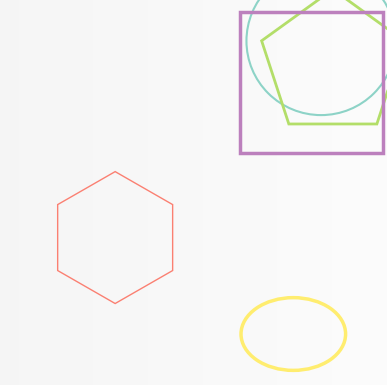[{"shape": "circle", "thickness": 1.5, "radius": 0.96, "center": [0.829, 0.894]}, {"shape": "hexagon", "thickness": 1, "radius": 0.86, "center": [0.297, 0.383]}, {"shape": "pentagon", "thickness": 2, "radius": 0.97, "center": [0.859, 0.834]}, {"shape": "square", "thickness": 2.5, "radius": 0.92, "center": [0.804, 0.786]}, {"shape": "oval", "thickness": 2.5, "radius": 0.67, "center": [0.757, 0.132]}]